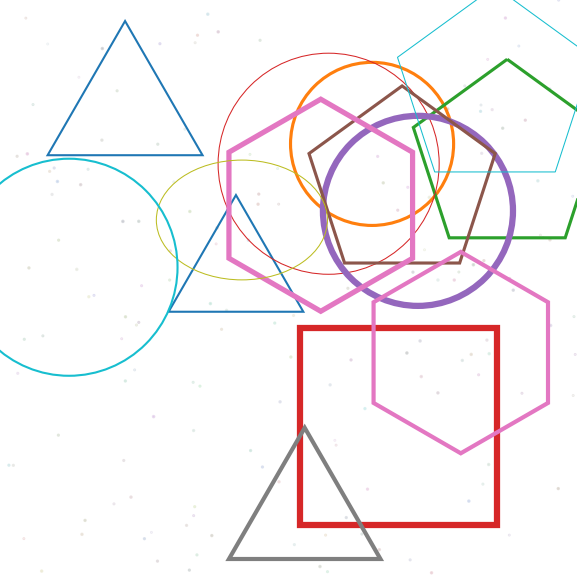[{"shape": "triangle", "thickness": 1, "radius": 0.77, "center": [0.217, 0.808]}, {"shape": "triangle", "thickness": 1, "radius": 0.67, "center": [0.409, 0.527]}, {"shape": "circle", "thickness": 1.5, "radius": 0.71, "center": [0.644, 0.75]}, {"shape": "pentagon", "thickness": 1.5, "radius": 0.85, "center": [0.878, 0.726]}, {"shape": "circle", "thickness": 0.5, "radius": 0.96, "center": [0.569, 0.716]}, {"shape": "square", "thickness": 3, "radius": 0.85, "center": [0.69, 0.261]}, {"shape": "circle", "thickness": 3, "radius": 0.82, "center": [0.724, 0.634]}, {"shape": "pentagon", "thickness": 1.5, "radius": 0.85, "center": [0.696, 0.681]}, {"shape": "hexagon", "thickness": 2, "radius": 0.87, "center": [0.798, 0.389]}, {"shape": "hexagon", "thickness": 2.5, "radius": 0.92, "center": [0.555, 0.644]}, {"shape": "triangle", "thickness": 2, "radius": 0.76, "center": [0.528, 0.107]}, {"shape": "oval", "thickness": 0.5, "radius": 0.74, "center": [0.419, 0.618]}, {"shape": "circle", "thickness": 1, "radius": 0.94, "center": [0.119, 0.536]}, {"shape": "pentagon", "thickness": 0.5, "radius": 0.89, "center": [0.857, 0.845]}]